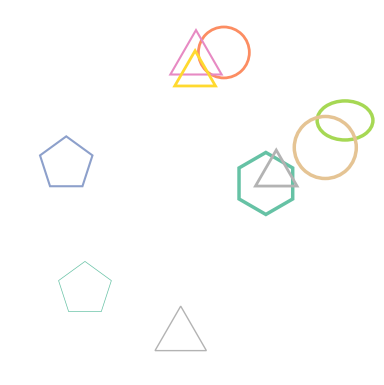[{"shape": "hexagon", "thickness": 2.5, "radius": 0.4, "center": [0.691, 0.523]}, {"shape": "pentagon", "thickness": 0.5, "radius": 0.36, "center": [0.221, 0.249]}, {"shape": "circle", "thickness": 2, "radius": 0.33, "center": [0.581, 0.864]}, {"shape": "pentagon", "thickness": 1.5, "radius": 0.36, "center": [0.172, 0.574]}, {"shape": "triangle", "thickness": 1.5, "radius": 0.38, "center": [0.509, 0.845]}, {"shape": "oval", "thickness": 2.5, "radius": 0.36, "center": [0.896, 0.687]}, {"shape": "triangle", "thickness": 2, "radius": 0.31, "center": [0.507, 0.807]}, {"shape": "circle", "thickness": 2.5, "radius": 0.4, "center": [0.845, 0.617]}, {"shape": "triangle", "thickness": 2, "radius": 0.31, "center": [0.718, 0.548]}, {"shape": "triangle", "thickness": 1, "radius": 0.39, "center": [0.469, 0.128]}]